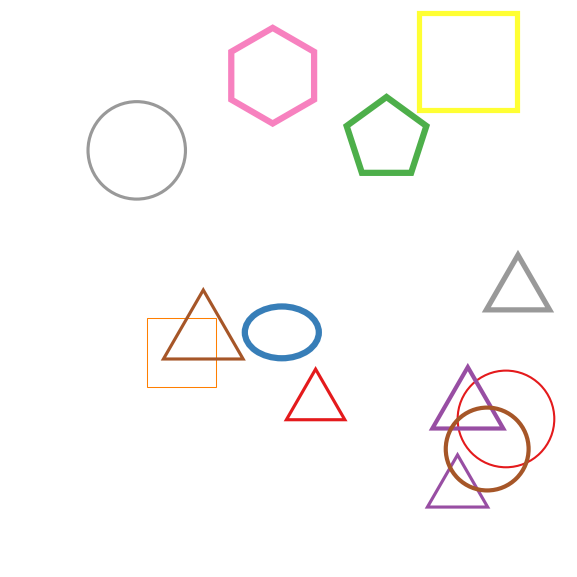[{"shape": "triangle", "thickness": 1.5, "radius": 0.29, "center": [0.547, 0.302]}, {"shape": "circle", "thickness": 1, "radius": 0.42, "center": [0.876, 0.274]}, {"shape": "oval", "thickness": 3, "radius": 0.32, "center": [0.488, 0.424]}, {"shape": "pentagon", "thickness": 3, "radius": 0.36, "center": [0.669, 0.759]}, {"shape": "triangle", "thickness": 2, "radius": 0.35, "center": [0.81, 0.293]}, {"shape": "triangle", "thickness": 1.5, "radius": 0.3, "center": [0.792, 0.151]}, {"shape": "square", "thickness": 0.5, "radius": 0.3, "center": [0.314, 0.389]}, {"shape": "square", "thickness": 2.5, "radius": 0.42, "center": [0.81, 0.893]}, {"shape": "triangle", "thickness": 1.5, "radius": 0.4, "center": [0.352, 0.417]}, {"shape": "circle", "thickness": 2, "radius": 0.36, "center": [0.844, 0.222]}, {"shape": "hexagon", "thickness": 3, "radius": 0.41, "center": [0.472, 0.868]}, {"shape": "circle", "thickness": 1.5, "radius": 0.42, "center": [0.237, 0.739]}, {"shape": "triangle", "thickness": 2.5, "radius": 0.32, "center": [0.897, 0.494]}]